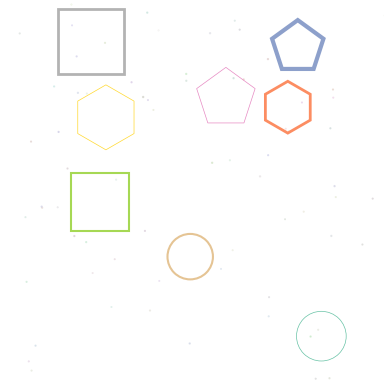[{"shape": "circle", "thickness": 0.5, "radius": 0.32, "center": [0.835, 0.127]}, {"shape": "hexagon", "thickness": 2, "radius": 0.34, "center": [0.748, 0.722]}, {"shape": "pentagon", "thickness": 3, "radius": 0.35, "center": [0.773, 0.878]}, {"shape": "pentagon", "thickness": 0.5, "radius": 0.4, "center": [0.587, 0.745]}, {"shape": "square", "thickness": 1.5, "radius": 0.38, "center": [0.259, 0.476]}, {"shape": "hexagon", "thickness": 0.5, "radius": 0.42, "center": [0.275, 0.695]}, {"shape": "circle", "thickness": 1.5, "radius": 0.3, "center": [0.494, 0.333]}, {"shape": "square", "thickness": 2, "radius": 0.42, "center": [0.236, 0.892]}]